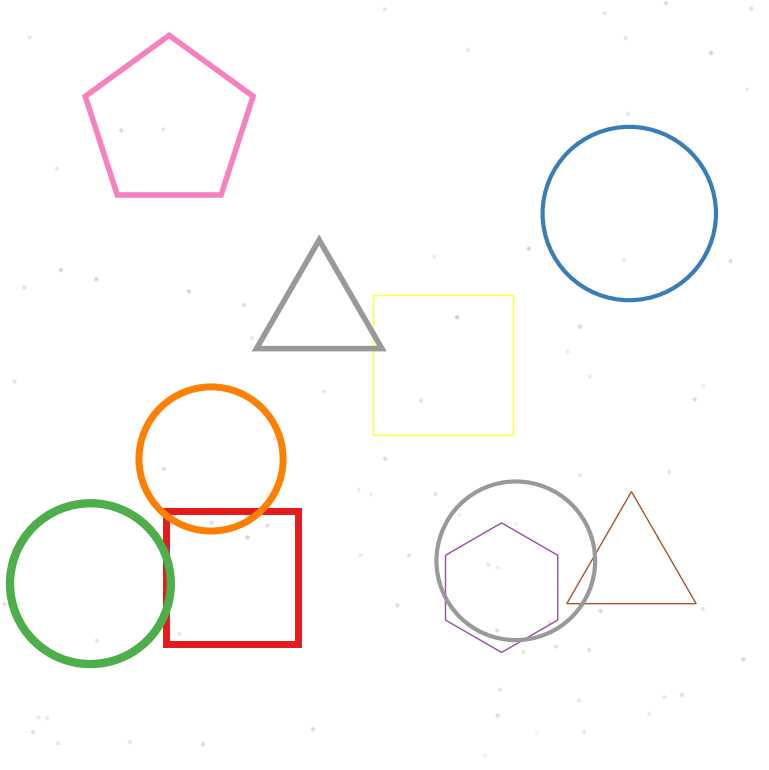[{"shape": "square", "thickness": 2.5, "radius": 0.43, "center": [0.301, 0.25]}, {"shape": "circle", "thickness": 1.5, "radius": 0.56, "center": [0.817, 0.723]}, {"shape": "circle", "thickness": 3, "radius": 0.52, "center": [0.117, 0.242]}, {"shape": "hexagon", "thickness": 0.5, "radius": 0.42, "center": [0.651, 0.237]}, {"shape": "circle", "thickness": 2.5, "radius": 0.47, "center": [0.274, 0.404]}, {"shape": "square", "thickness": 0.5, "radius": 0.46, "center": [0.575, 0.526]}, {"shape": "triangle", "thickness": 0.5, "radius": 0.49, "center": [0.82, 0.265]}, {"shape": "pentagon", "thickness": 2, "radius": 0.57, "center": [0.22, 0.839]}, {"shape": "triangle", "thickness": 2, "radius": 0.47, "center": [0.415, 0.594]}, {"shape": "circle", "thickness": 1.5, "radius": 0.52, "center": [0.67, 0.272]}]